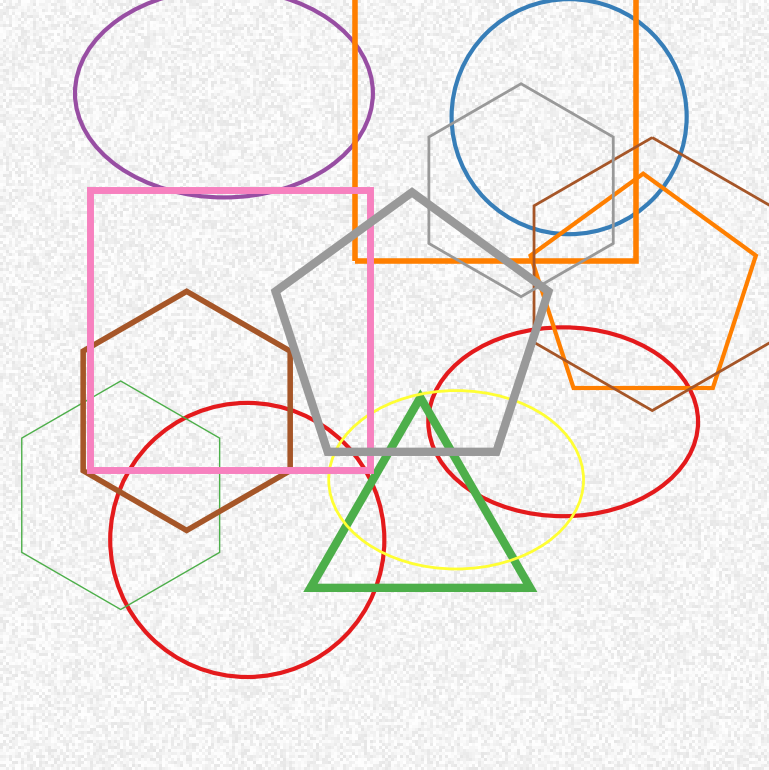[{"shape": "circle", "thickness": 1.5, "radius": 0.89, "center": [0.321, 0.299]}, {"shape": "oval", "thickness": 1.5, "radius": 0.88, "center": [0.731, 0.452]}, {"shape": "circle", "thickness": 1.5, "radius": 0.76, "center": [0.739, 0.848]}, {"shape": "hexagon", "thickness": 0.5, "radius": 0.74, "center": [0.157, 0.357]}, {"shape": "triangle", "thickness": 3, "radius": 0.82, "center": [0.546, 0.319]}, {"shape": "oval", "thickness": 1.5, "radius": 0.97, "center": [0.291, 0.879]}, {"shape": "square", "thickness": 2, "radius": 0.91, "center": [0.644, 0.843]}, {"shape": "pentagon", "thickness": 1.5, "radius": 0.77, "center": [0.835, 0.621]}, {"shape": "oval", "thickness": 1, "radius": 0.83, "center": [0.592, 0.377]}, {"shape": "hexagon", "thickness": 1, "radius": 0.89, "center": [0.847, 0.644]}, {"shape": "hexagon", "thickness": 2, "radius": 0.78, "center": [0.242, 0.466]}, {"shape": "square", "thickness": 2.5, "radius": 0.91, "center": [0.299, 0.571]}, {"shape": "pentagon", "thickness": 3, "radius": 0.93, "center": [0.535, 0.564]}, {"shape": "hexagon", "thickness": 1, "radius": 0.69, "center": [0.677, 0.753]}]